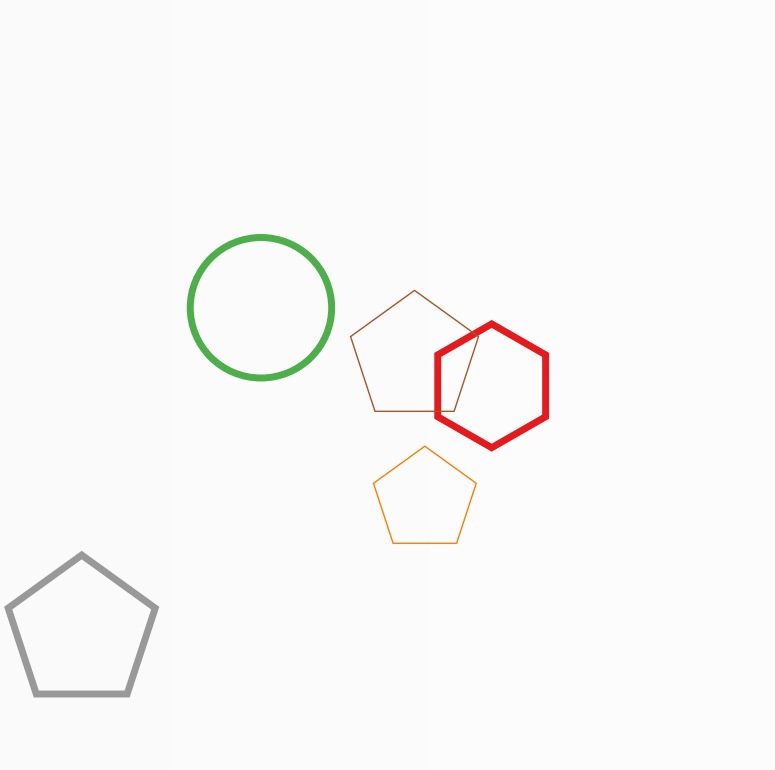[{"shape": "hexagon", "thickness": 2.5, "radius": 0.4, "center": [0.634, 0.499]}, {"shape": "circle", "thickness": 2.5, "radius": 0.46, "center": [0.337, 0.6]}, {"shape": "pentagon", "thickness": 0.5, "radius": 0.35, "center": [0.548, 0.351]}, {"shape": "pentagon", "thickness": 0.5, "radius": 0.43, "center": [0.535, 0.536]}, {"shape": "pentagon", "thickness": 2.5, "radius": 0.5, "center": [0.105, 0.179]}]